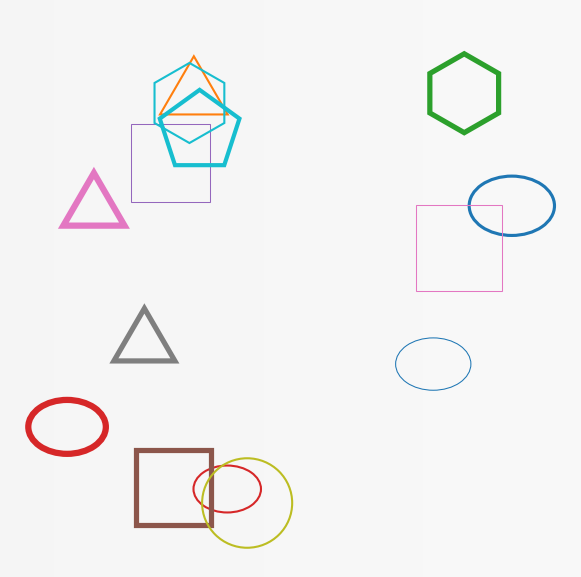[{"shape": "oval", "thickness": 0.5, "radius": 0.32, "center": [0.745, 0.369]}, {"shape": "oval", "thickness": 1.5, "radius": 0.37, "center": [0.881, 0.643]}, {"shape": "triangle", "thickness": 1, "radius": 0.34, "center": [0.334, 0.835]}, {"shape": "hexagon", "thickness": 2.5, "radius": 0.34, "center": [0.799, 0.838]}, {"shape": "oval", "thickness": 3, "radius": 0.33, "center": [0.115, 0.26]}, {"shape": "oval", "thickness": 1, "radius": 0.29, "center": [0.391, 0.152]}, {"shape": "square", "thickness": 0.5, "radius": 0.34, "center": [0.293, 0.716]}, {"shape": "square", "thickness": 2.5, "radius": 0.32, "center": [0.298, 0.155]}, {"shape": "square", "thickness": 0.5, "radius": 0.37, "center": [0.789, 0.57]}, {"shape": "triangle", "thickness": 3, "radius": 0.3, "center": [0.162, 0.639]}, {"shape": "triangle", "thickness": 2.5, "radius": 0.3, "center": [0.248, 0.404]}, {"shape": "circle", "thickness": 1, "radius": 0.39, "center": [0.425, 0.128]}, {"shape": "hexagon", "thickness": 1, "radius": 0.35, "center": [0.326, 0.821]}, {"shape": "pentagon", "thickness": 2, "radius": 0.36, "center": [0.343, 0.771]}]